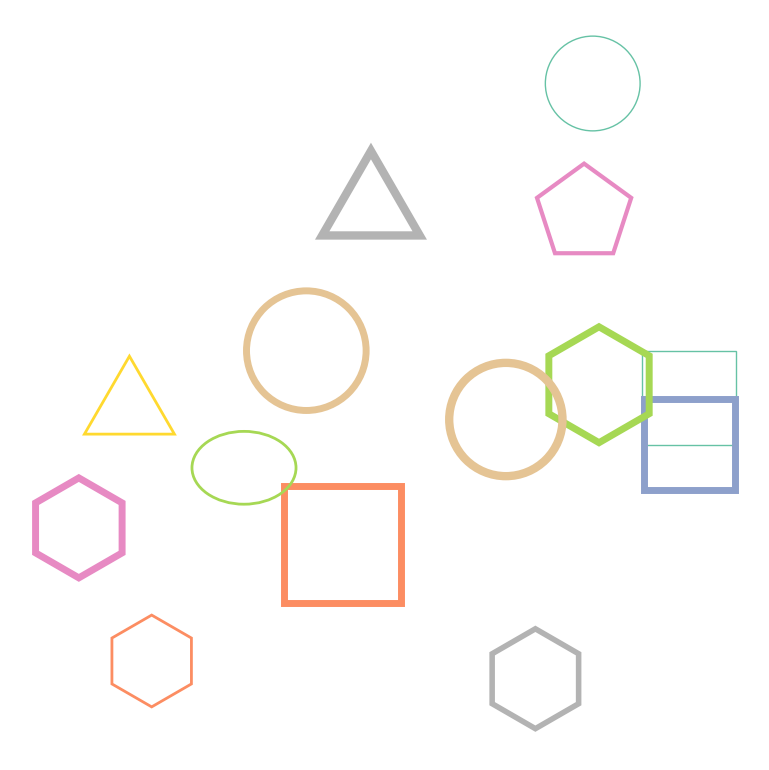[{"shape": "circle", "thickness": 0.5, "radius": 0.31, "center": [0.77, 0.892]}, {"shape": "square", "thickness": 0.5, "radius": 0.31, "center": [0.895, 0.483]}, {"shape": "hexagon", "thickness": 1, "radius": 0.3, "center": [0.197, 0.142]}, {"shape": "square", "thickness": 2.5, "radius": 0.38, "center": [0.444, 0.293]}, {"shape": "square", "thickness": 2.5, "radius": 0.3, "center": [0.895, 0.422]}, {"shape": "pentagon", "thickness": 1.5, "radius": 0.32, "center": [0.759, 0.723]}, {"shape": "hexagon", "thickness": 2.5, "radius": 0.32, "center": [0.102, 0.314]}, {"shape": "hexagon", "thickness": 2.5, "radius": 0.38, "center": [0.778, 0.5]}, {"shape": "oval", "thickness": 1, "radius": 0.34, "center": [0.317, 0.392]}, {"shape": "triangle", "thickness": 1, "radius": 0.34, "center": [0.168, 0.47]}, {"shape": "circle", "thickness": 2.5, "radius": 0.39, "center": [0.398, 0.545]}, {"shape": "circle", "thickness": 3, "radius": 0.37, "center": [0.657, 0.455]}, {"shape": "hexagon", "thickness": 2, "radius": 0.32, "center": [0.695, 0.119]}, {"shape": "triangle", "thickness": 3, "radius": 0.37, "center": [0.482, 0.731]}]